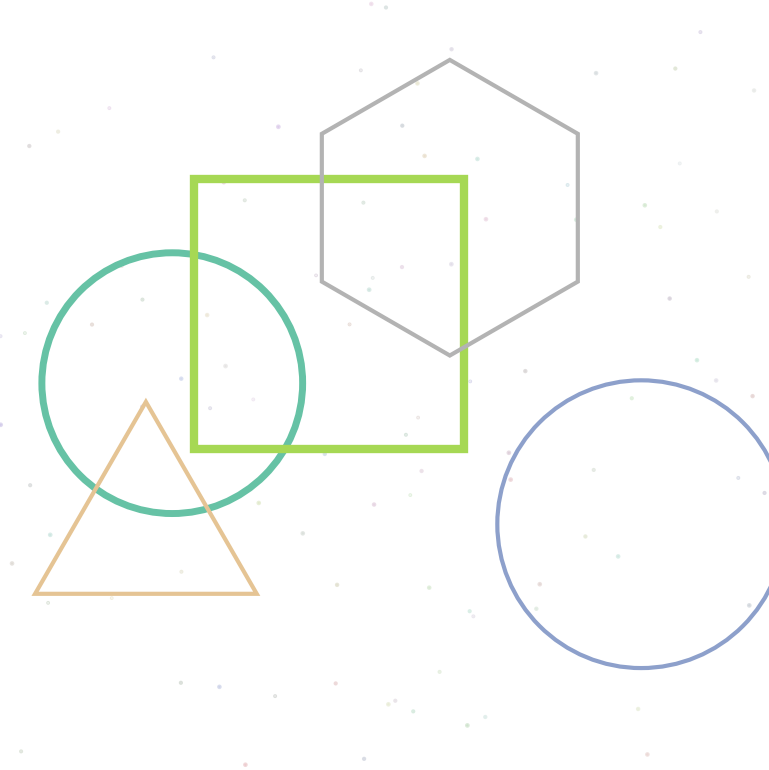[{"shape": "circle", "thickness": 2.5, "radius": 0.85, "center": [0.224, 0.502]}, {"shape": "circle", "thickness": 1.5, "radius": 0.93, "center": [0.833, 0.319]}, {"shape": "square", "thickness": 3, "radius": 0.88, "center": [0.427, 0.593]}, {"shape": "triangle", "thickness": 1.5, "radius": 0.83, "center": [0.189, 0.312]}, {"shape": "hexagon", "thickness": 1.5, "radius": 0.96, "center": [0.584, 0.73]}]